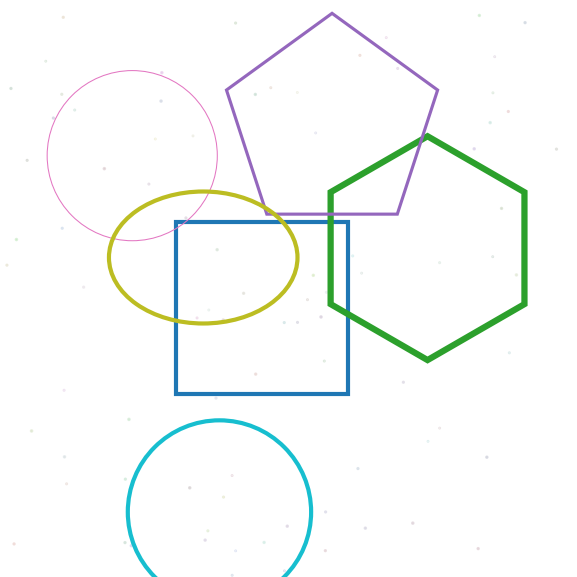[{"shape": "square", "thickness": 2, "radius": 0.75, "center": [0.453, 0.465]}, {"shape": "hexagon", "thickness": 3, "radius": 0.97, "center": [0.74, 0.569]}, {"shape": "pentagon", "thickness": 1.5, "radius": 0.96, "center": [0.575, 0.784]}, {"shape": "circle", "thickness": 0.5, "radius": 0.74, "center": [0.229, 0.73]}, {"shape": "oval", "thickness": 2, "radius": 0.82, "center": [0.352, 0.553]}, {"shape": "circle", "thickness": 2, "radius": 0.79, "center": [0.38, 0.113]}]